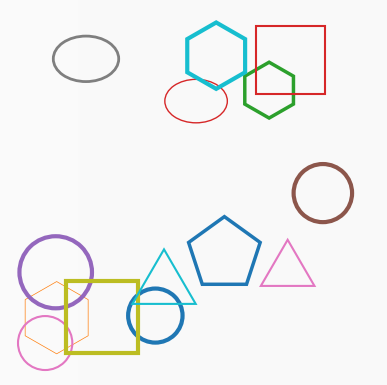[{"shape": "pentagon", "thickness": 2.5, "radius": 0.49, "center": [0.579, 0.34]}, {"shape": "circle", "thickness": 3, "radius": 0.35, "center": [0.401, 0.18]}, {"shape": "hexagon", "thickness": 0.5, "radius": 0.47, "center": [0.146, 0.175]}, {"shape": "hexagon", "thickness": 2.5, "radius": 0.36, "center": [0.695, 0.766]}, {"shape": "square", "thickness": 1.5, "radius": 0.45, "center": [0.75, 0.844]}, {"shape": "oval", "thickness": 1, "radius": 0.4, "center": [0.506, 0.737]}, {"shape": "circle", "thickness": 3, "radius": 0.47, "center": [0.144, 0.293]}, {"shape": "circle", "thickness": 3, "radius": 0.38, "center": [0.833, 0.498]}, {"shape": "triangle", "thickness": 1.5, "radius": 0.4, "center": [0.742, 0.297]}, {"shape": "circle", "thickness": 1.5, "radius": 0.35, "center": [0.117, 0.109]}, {"shape": "oval", "thickness": 2, "radius": 0.42, "center": [0.222, 0.847]}, {"shape": "square", "thickness": 3, "radius": 0.47, "center": [0.263, 0.177]}, {"shape": "hexagon", "thickness": 3, "radius": 0.43, "center": [0.558, 0.855]}, {"shape": "triangle", "thickness": 1.5, "radius": 0.47, "center": [0.423, 0.258]}]